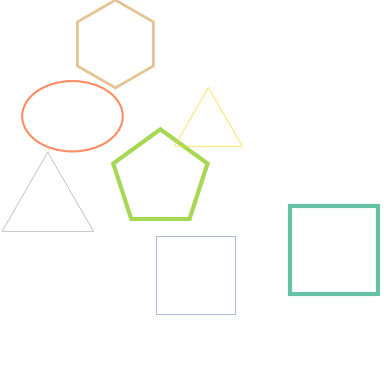[{"shape": "square", "thickness": 3, "radius": 0.57, "center": [0.867, 0.351]}, {"shape": "oval", "thickness": 1.5, "radius": 0.65, "center": [0.188, 0.698]}, {"shape": "square", "thickness": 0.5, "radius": 0.51, "center": [0.508, 0.286]}, {"shape": "pentagon", "thickness": 3, "radius": 0.64, "center": [0.417, 0.535]}, {"shape": "triangle", "thickness": 0.5, "radius": 0.51, "center": [0.541, 0.671]}, {"shape": "hexagon", "thickness": 2, "radius": 0.57, "center": [0.3, 0.886]}, {"shape": "triangle", "thickness": 0.5, "radius": 0.69, "center": [0.124, 0.467]}]